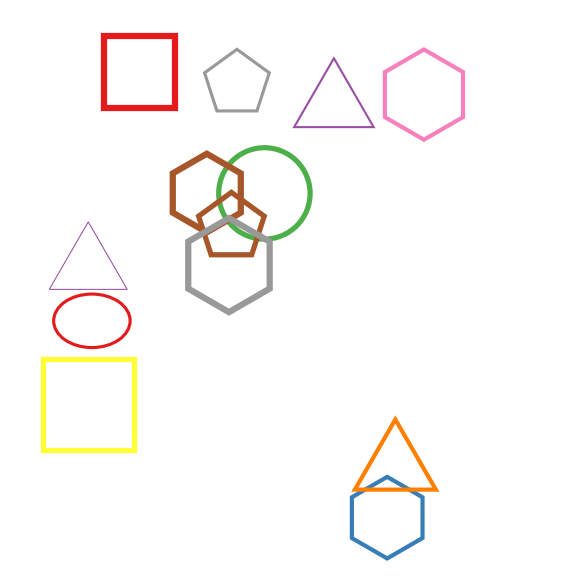[{"shape": "oval", "thickness": 1.5, "radius": 0.33, "center": [0.159, 0.444]}, {"shape": "square", "thickness": 3, "radius": 0.31, "center": [0.242, 0.874]}, {"shape": "hexagon", "thickness": 2, "radius": 0.35, "center": [0.67, 0.103]}, {"shape": "circle", "thickness": 2.5, "radius": 0.4, "center": [0.458, 0.664]}, {"shape": "triangle", "thickness": 0.5, "radius": 0.39, "center": [0.153, 0.537]}, {"shape": "triangle", "thickness": 1, "radius": 0.4, "center": [0.578, 0.819]}, {"shape": "triangle", "thickness": 2, "radius": 0.4, "center": [0.685, 0.192]}, {"shape": "square", "thickness": 2.5, "radius": 0.39, "center": [0.154, 0.299]}, {"shape": "hexagon", "thickness": 3, "radius": 0.34, "center": [0.358, 0.665]}, {"shape": "pentagon", "thickness": 2.5, "radius": 0.3, "center": [0.401, 0.606]}, {"shape": "hexagon", "thickness": 2, "radius": 0.39, "center": [0.734, 0.835]}, {"shape": "hexagon", "thickness": 3, "radius": 0.41, "center": [0.396, 0.54]}, {"shape": "pentagon", "thickness": 1.5, "radius": 0.29, "center": [0.41, 0.855]}]